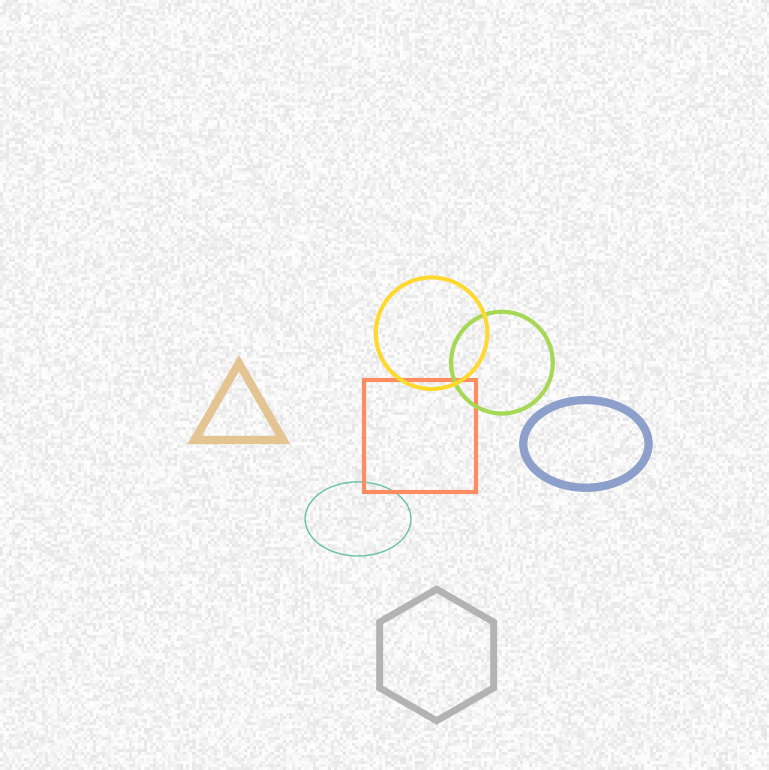[{"shape": "oval", "thickness": 0.5, "radius": 0.34, "center": [0.465, 0.326]}, {"shape": "square", "thickness": 1.5, "radius": 0.36, "center": [0.545, 0.434]}, {"shape": "oval", "thickness": 3, "radius": 0.41, "center": [0.761, 0.423]}, {"shape": "circle", "thickness": 1.5, "radius": 0.33, "center": [0.652, 0.529]}, {"shape": "circle", "thickness": 1.5, "radius": 0.36, "center": [0.56, 0.567]}, {"shape": "triangle", "thickness": 3, "radius": 0.33, "center": [0.31, 0.462]}, {"shape": "hexagon", "thickness": 2.5, "radius": 0.43, "center": [0.567, 0.149]}]